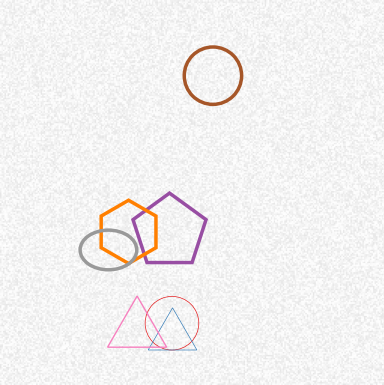[{"shape": "circle", "thickness": 0.5, "radius": 0.35, "center": [0.447, 0.16]}, {"shape": "triangle", "thickness": 0.5, "radius": 0.37, "center": [0.448, 0.127]}, {"shape": "pentagon", "thickness": 2.5, "radius": 0.5, "center": [0.44, 0.399]}, {"shape": "hexagon", "thickness": 2.5, "radius": 0.41, "center": [0.334, 0.398]}, {"shape": "circle", "thickness": 2.5, "radius": 0.37, "center": [0.553, 0.803]}, {"shape": "triangle", "thickness": 1, "radius": 0.44, "center": [0.356, 0.143]}, {"shape": "oval", "thickness": 2.5, "radius": 0.37, "center": [0.282, 0.351]}]